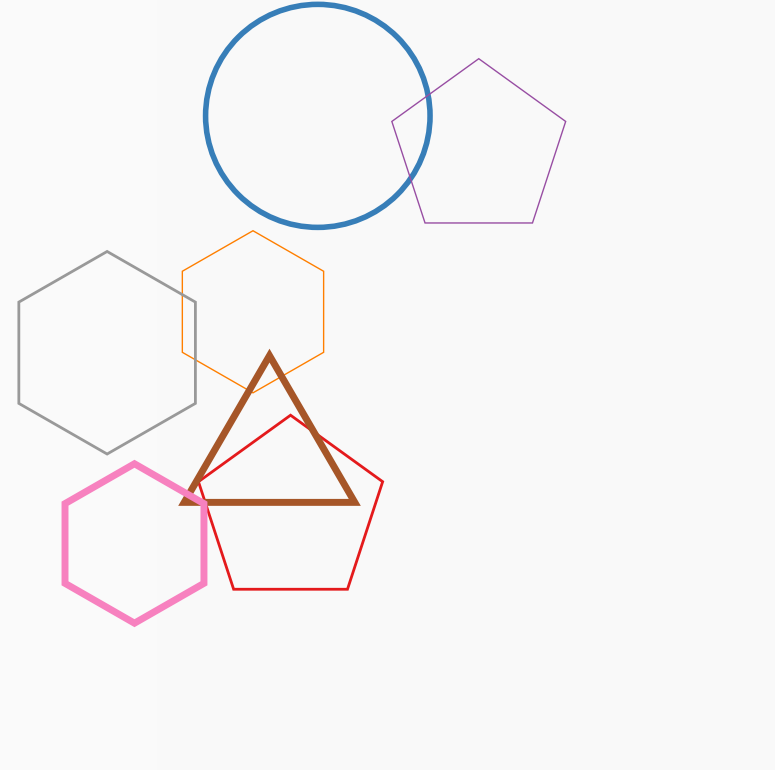[{"shape": "pentagon", "thickness": 1, "radius": 0.62, "center": [0.375, 0.336]}, {"shape": "circle", "thickness": 2, "radius": 0.72, "center": [0.41, 0.85]}, {"shape": "pentagon", "thickness": 0.5, "radius": 0.59, "center": [0.618, 0.806]}, {"shape": "hexagon", "thickness": 0.5, "radius": 0.53, "center": [0.326, 0.595]}, {"shape": "triangle", "thickness": 2.5, "radius": 0.64, "center": [0.348, 0.411]}, {"shape": "hexagon", "thickness": 2.5, "radius": 0.52, "center": [0.174, 0.294]}, {"shape": "hexagon", "thickness": 1, "radius": 0.66, "center": [0.138, 0.542]}]